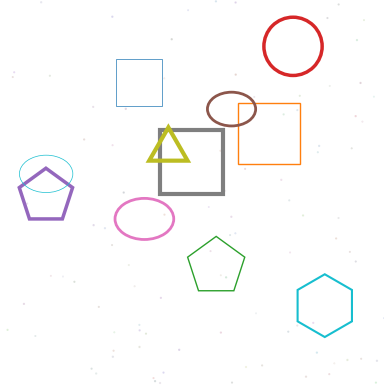[{"shape": "square", "thickness": 0.5, "radius": 0.3, "center": [0.361, 0.786]}, {"shape": "square", "thickness": 1, "radius": 0.4, "center": [0.699, 0.653]}, {"shape": "pentagon", "thickness": 1, "radius": 0.39, "center": [0.562, 0.308]}, {"shape": "circle", "thickness": 2.5, "radius": 0.38, "center": [0.761, 0.88]}, {"shape": "pentagon", "thickness": 2.5, "radius": 0.36, "center": [0.119, 0.49]}, {"shape": "oval", "thickness": 2, "radius": 0.31, "center": [0.601, 0.717]}, {"shape": "oval", "thickness": 2, "radius": 0.38, "center": [0.375, 0.431]}, {"shape": "square", "thickness": 3, "radius": 0.41, "center": [0.498, 0.579]}, {"shape": "triangle", "thickness": 3, "radius": 0.29, "center": [0.437, 0.611]}, {"shape": "oval", "thickness": 0.5, "radius": 0.35, "center": [0.12, 0.548]}, {"shape": "hexagon", "thickness": 1.5, "radius": 0.41, "center": [0.844, 0.206]}]